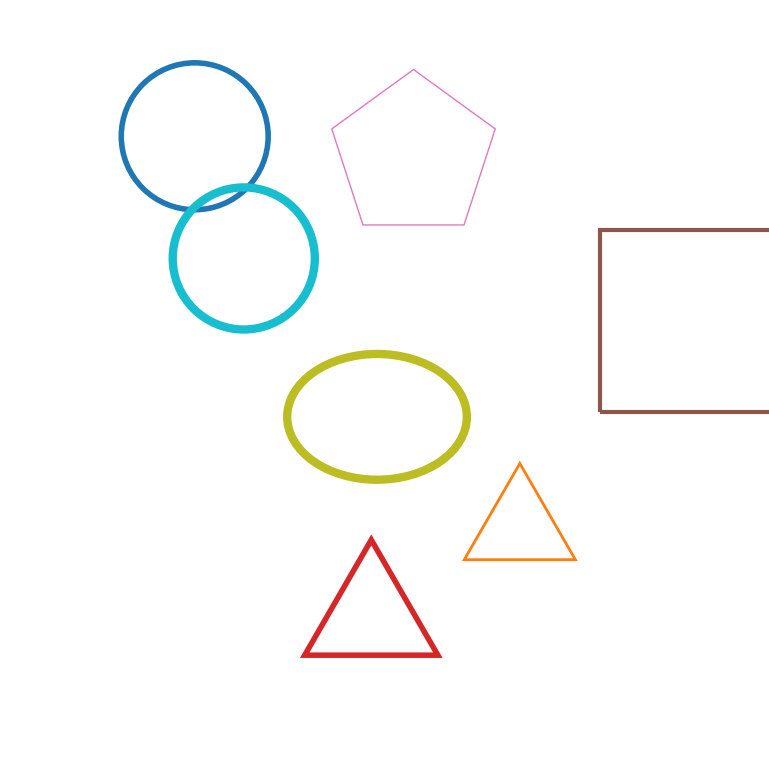[{"shape": "circle", "thickness": 2, "radius": 0.48, "center": [0.253, 0.823]}, {"shape": "triangle", "thickness": 1, "radius": 0.42, "center": [0.675, 0.315]}, {"shape": "triangle", "thickness": 2, "radius": 0.5, "center": [0.482, 0.199]}, {"shape": "square", "thickness": 1.5, "radius": 0.59, "center": [0.898, 0.583]}, {"shape": "pentagon", "thickness": 0.5, "radius": 0.56, "center": [0.537, 0.798]}, {"shape": "oval", "thickness": 3, "radius": 0.58, "center": [0.49, 0.459]}, {"shape": "circle", "thickness": 3, "radius": 0.46, "center": [0.317, 0.664]}]